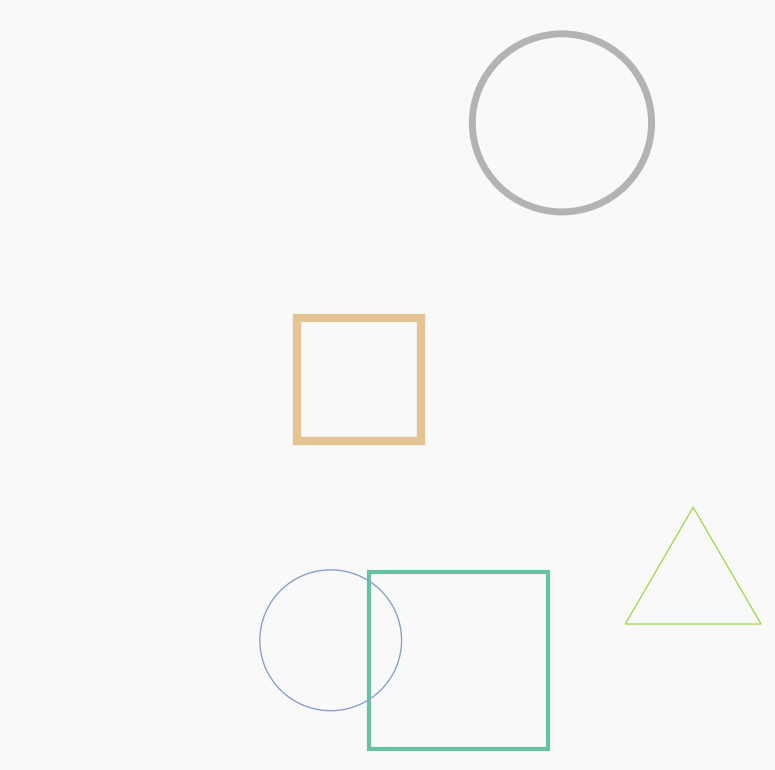[{"shape": "square", "thickness": 1.5, "radius": 0.58, "center": [0.592, 0.142]}, {"shape": "circle", "thickness": 0.5, "radius": 0.46, "center": [0.427, 0.168]}, {"shape": "triangle", "thickness": 0.5, "radius": 0.51, "center": [0.894, 0.24]}, {"shape": "square", "thickness": 3, "radius": 0.4, "center": [0.463, 0.507]}, {"shape": "circle", "thickness": 2.5, "radius": 0.58, "center": [0.725, 0.84]}]